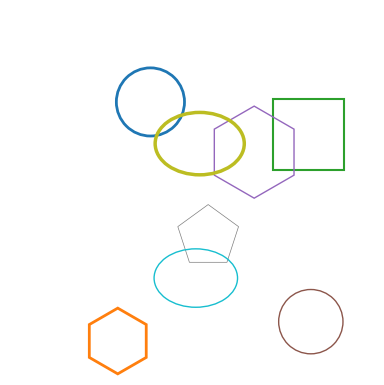[{"shape": "circle", "thickness": 2, "radius": 0.44, "center": [0.391, 0.735]}, {"shape": "hexagon", "thickness": 2, "radius": 0.43, "center": [0.306, 0.114]}, {"shape": "square", "thickness": 1.5, "radius": 0.46, "center": [0.802, 0.652]}, {"shape": "hexagon", "thickness": 1, "radius": 0.6, "center": [0.66, 0.605]}, {"shape": "circle", "thickness": 1, "radius": 0.42, "center": [0.807, 0.165]}, {"shape": "pentagon", "thickness": 0.5, "radius": 0.41, "center": [0.541, 0.386]}, {"shape": "oval", "thickness": 2.5, "radius": 0.58, "center": [0.519, 0.627]}, {"shape": "oval", "thickness": 1, "radius": 0.54, "center": [0.509, 0.278]}]